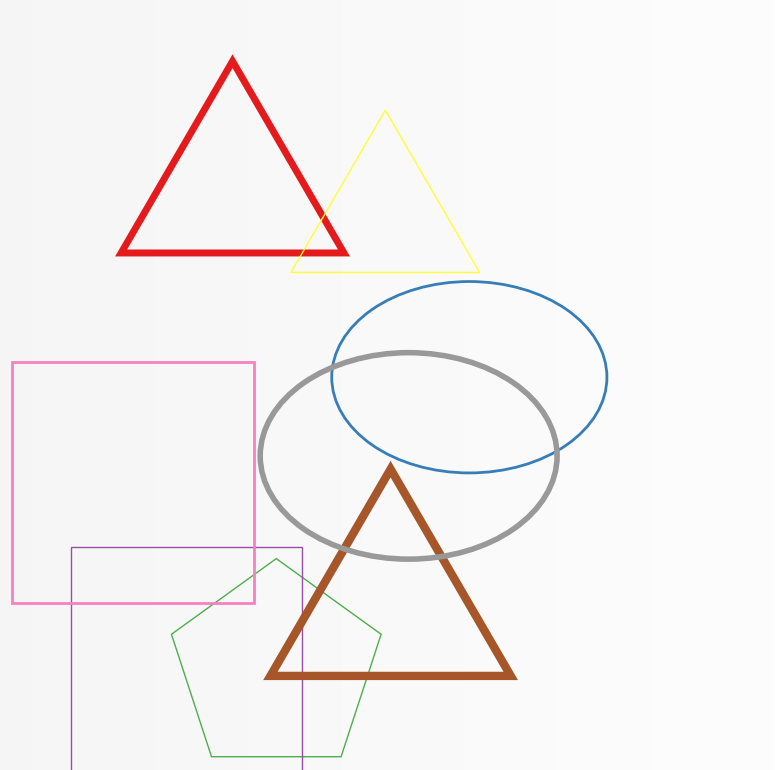[{"shape": "triangle", "thickness": 2.5, "radius": 0.83, "center": [0.3, 0.754]}, {"shape": "oval", "thickness": 1, "radius": 0.89, "center": [0.606, 0.51]}, {"shape": "pentagon", "thickness": 0.5, "radius": 0.71, "center": [0.356, 0.132]}, {"shape": "square", "thickness": 0.5, "radius": 0.74, "center": [0.24, 0.14]}, {"shape": "triangle", "thickness": 0.5, "radius": 0.7, "center": [0.497, 0.716]}, {"shape": "triangle", "thickness": 3, "radius": 0.9, "center": [0.504, 0.212]}, {"shape": "square", "thickness": 1, "radius": 0.78, "center": [0.172, 0.373]}, {"shape": "oval", "thickness": 2, "radius": 0.96, "center": [0.527, 0.408]}]